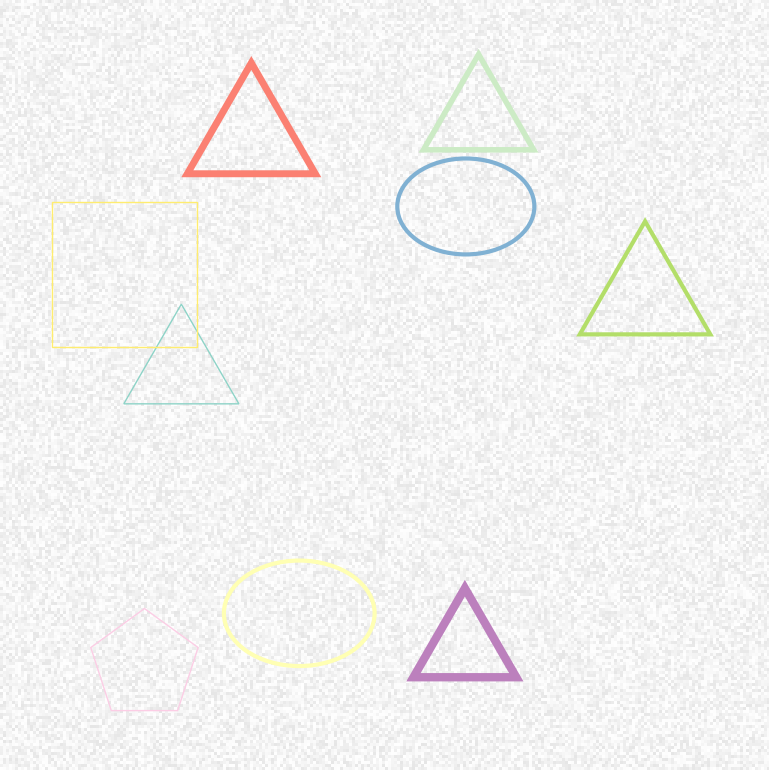[{"shape": "triangle", "thickness": 0.5, "radius": 0.43, "center": [0.236, 0.519]}, {"shape": "oval", "thickness": 1.5, "radius": 0.49, "center": [0.389, 0.203]}, {"shape": "triangle", "thickness": 2.5, "radius": 0.48, "center": [0.326, 0.822]}, {"shape": "oval", "thickness": 1.5, "radius": 0.45, "center": [0.605, 0.732]}, {"shape": "triangle", "thickness": 1.5, "radius": 0.49, "center": [0.838, 0.615]}, {"shape": "pentagon", "thickness": 0.5, "radius": 0.37, "center": [0.188, 0.136]}, {"shape": "triangle", "thickness": 3, "radius": 0.39, "center": [0.604, 0.159]}, {"shape": "triangle", "thickness": 2, "radius": 0.41, "center": [0.622, 0.847]}, {"shape": "square", "thickness": 0.5, "radius": 0.47, "center": [0.162, 0.643]}]